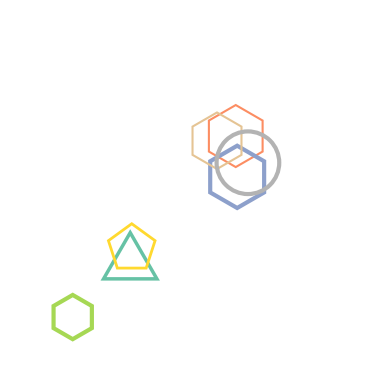[{"shape": "triangle", "thickness": 2.5, "radius": 0.4, "center": [0.338, 0.316]}, {"shape": "hexagon", "thickness": 1.5, "radius": 0.4, "center": [0.612, 0.647]}, {"shape": "hexagon", "thickness": 3, "radius": 0.4, "center": [0.616, 0.541]}, {"shape": "hexagon", "thickness": 3, "radius": 0.29, "center": [0.189, 0.176]}, {"shape": "pentagon", "thickness": 2, "radius": 0.32, "center": [0.342, 0.355]}, {"shape": "hexagon", "thickness": 1.5, "radius": 0.37, "center": [0.564, 0.634]}, {"shape": "circle", "thickness": 3, "radius": 0.41, "center": [0.644, 0.577]}]